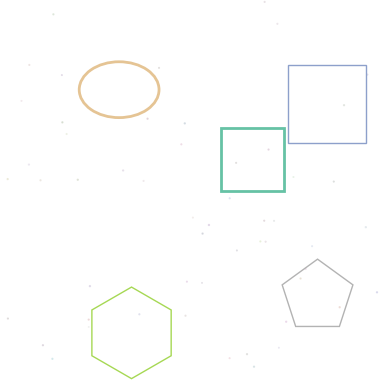[{"shape": "square", "thickness": 2, "radius": 0.41, "center": [0.657, 0.586]}, {"shape": "square", "thickness": 1, "radius": 0.5, "center": [0.849, 0.729]}, {"shape": "hexagon", "thickness": 1, "radius": 0.59, "center": [0.342, 0.135]}, {"shape": "oval", "thickness": 2, "radius": 0.52, "center": [0.309, 0.767]}, {"shape": "pentagon", "thickness": 1, "radius": 0.48, "center": [0.825, 0.23]}]